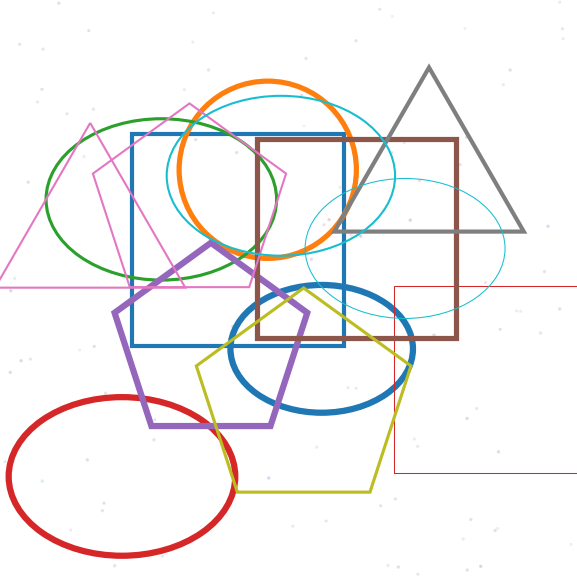[{"shape": "square", "thickness": 2, "radius": 0.92, "center": [0.412, 0.583]}, {"shape": "oval", "thickness": 3, "radius": 0.79, "center": [0.557, 0.395]}, {"shape": "circle", "thickness": 2.5, "radius": 0.77, "center": [0.464, 0.705]}, {"shape": "oval", "thickness": 1.5, "radius": 1.0, "center": [0.279, 0.654]}, {"shape": "square", "thickness": 0.5, "radius": 0.81, "center": [0.844, 0.342]}, {"shape": "oval", "thickness": 3, "radius": 0.98, "center": [0.211, 0.174]}, {"shape": "pentagon", "thickness": 3, "radius": 0.88, "center": [0.365, 0.403]}, {"shape": "square", "thickness": 2.5, "radius": 0.86, "center": [0.617, 0.586]}, {"shape": "pentagon", "thickness": 1, "radius": 0.88, "center": [0.328, 0.644]}, {"shape": "triangle", "thickness": 1, "radius": 0.95, "center": [0.156, 0.596]}, {"shape": "triangle", "thickness": 2, "radius": 0.95, "center": [0.743, 0.693]}, {"shape": "pentagon", "thickness": 1.5, "radius": 0.98, "center": [0.526, 0.305]}, {"shape": "oval", "thickness": 0.5, "radius": 0.87, "center": [0.701, 0.569]}, {"shape": "oval", "thickness": 1, "radius": 0.99, "center": [0.486, 0.695]}]